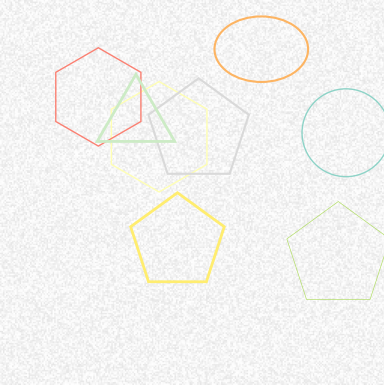[{"shape": "circle", "thickness": 1, "radius": 0.57, "center": [0.899, 0.655]}, {"shape": "hexagon", "thickness": 1, "radius": 0.72, "center": [0.413, 0.645]}, {"shape": "hexagon", "thickness": 1, "radius": 0.64, "center": [0.255, 0.748]}, {"shape": "oval", "thickness": 1.5, "radius": 0.61, "center": [0.679, 0.872]}, {"shape": "pentagon", "thickness": 0.5, "radius": 0.7, "center": [0.879, 0.336]}, {"shape": "pentagon", "thickness": 1.5, "radius": 0.69, "center": [0.516, 0.66]}, {"shape": "triangle", "thickness": 2, "radius": 0.58, "center": [0.353, 0.691]}, {"shape": "pentagon", "thickness": 2, "radius": 0.64, "center": [0.461, 0.372]}]